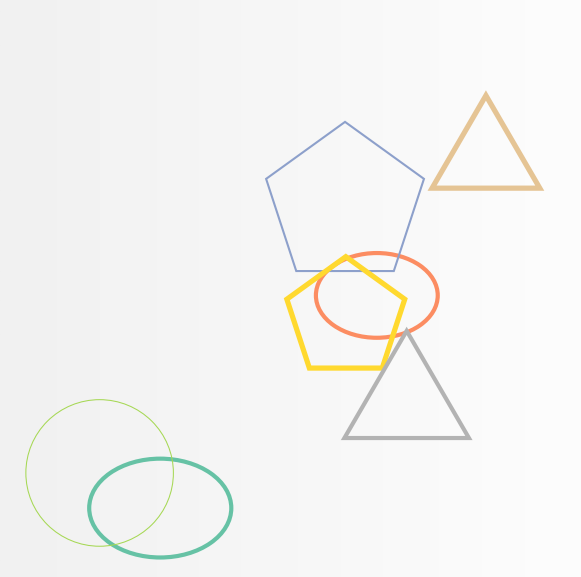[{"shape": "oval", "thickness": 2, "radius": 0.61, "center": [0.276, 0.119]}, {"shape": "oval", "thickness": 2, "radius": 0.52, "center": [0.648, 0.488]}, {"shape": "pentagon", "thickness": 1, "radius": 0.71, "center": [0.594, 0.645]}, {"shape": "circle", "thickness": 0.5, "radius": 0.63, "center": [0.171, 0.18]}, {"shape": "pentagon", "thickness": 2.5, "radius": 0.53, "center": [0.595, 0.448]}, {"shape": "triangle", "thickness": 2.5, "radius": 0.53, "center": [0.836, 0.727]}, {"shape": "triangle", "thickness": 2, "radius": 0.62, "center": [0.7, 0.302]}]